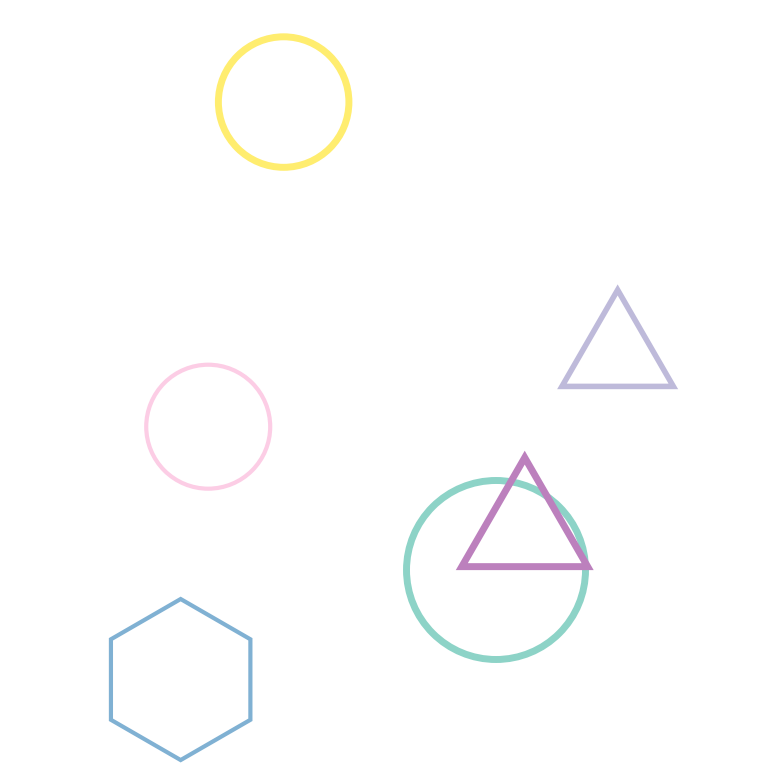[{"shape": "circle", "thickness": 2.5, "radius": 0.58, "center": [0.644, 0.26]}, {"shape": "triangle", "thickness": 2, "radius": 0.42, "center": [0.802, 0.54]}, {"shape": "hexagon", "thickness": 1.5, "radius": 0.52, "center": [0.235, 0.117]}, {"shape": "circle", "thickness": 1.5, "radius": 0.4, "center": [0.27, 0.446]}, {"shape": "triangle", "thickness": 2.5, "radius": 0.47, "center": [0.681, 0.311]}, {"shape": "circle", "thickness": 2.5, "radius": 0.42, "center": [0.368, 0.867]}]